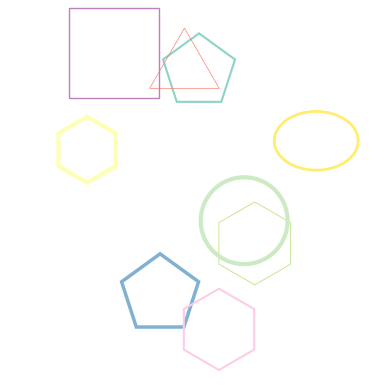[{"shape": "pentagon", "thickness": 1.5, "radius": 0.49, "center": [0.517, 0.815]}, {"shape": "hexagon", "thickness": 3, "radius": 0.43, "center": [0.226, 0.611]}, {"shape": "triangle", "thickness": 0.5, "radius": 0.52, "center": [0.479, 0.823]}, {"shape": "pentagon", "thickness": 2.5, "radius": 0.53, "center": [0.416, 0.236]}, {"shape": "hexagon", "thickness": 0.5, "radius": 0.54, "center": [0.662, 0.368]}, {"shape": "hexagon", "thickness": 1.5, "radius": 0.53, "center": [0.569, 0.145]}, {"shape": "square", "thickness": 1, "radius": 0.59, "center": [0.295, 0.862]}, {"shape": "circle", "thickness": 3, "radius": 0.56, "center": [0.634, 0.427]}, {"shape": "oval", "thickness": 2, "radius": 0.55, "center": [0.821, 0.634]}]